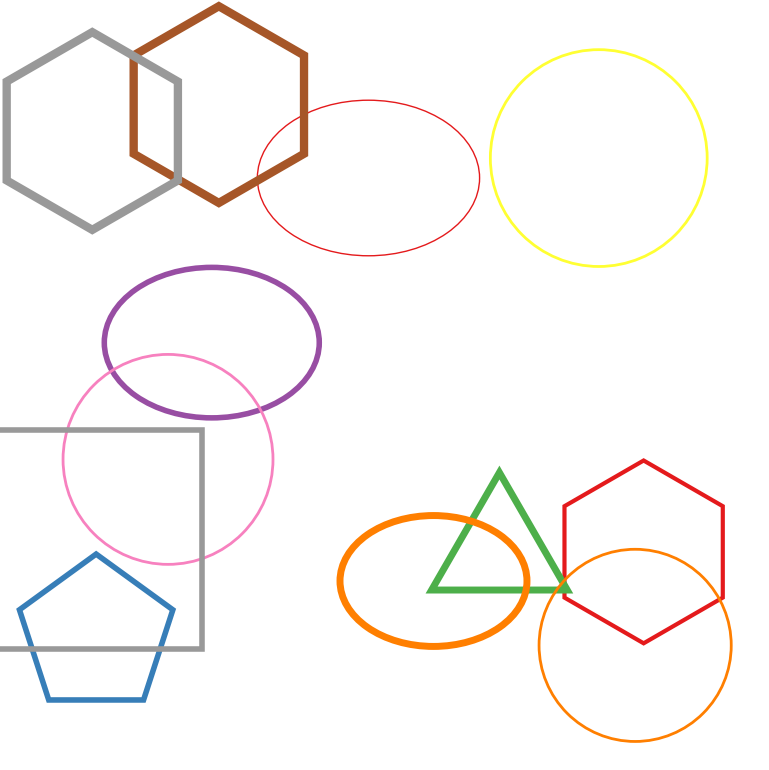[{"shape": "oval", "thickness": 0.5, "radius": 0.72, "center": [0.479, 0.769]}, {"shape": "hexagon", "thickness": 1.5, "radius": 0.59, "center": [0.836, 0.283]}, {"shape": "pentagon", "thickness": 2, "radius": 0.52, "center": [0.125, 0.176]}, {"shape": "triangle", "thickness": 2.5, "radius": 0.51, "center": [0.649, 0.285]}, {"shape": "oval", "thickness": 2, "radius": 0.7, "center": [0.275, 0.555]}, {"shape": "oval", "thickness": 2.5, "radius": 0.61, "center": [0.563, 0.245]}, {"shape": "circle", "thickness": 1, "radius": 0.62, "center": [0.825, 0.162]}, {"shape": "circle", "thickness": 1, "radius": 0.7, "center": [0.778, 0.795]}, {"shape": "hexagon", "thickness": 3, "radius": 0.64, "center": [0.284, 0.864]}, {"shape": "circle", "thickness": 1, "radius": 0.68, "center": [0.218, 0.403]}, {"shape": "square", "thickness": 2, "radius": 0.71, "center": [0.121, 0.299]}, {"shape": "hexagon", "thickness": 3, "radius": 0.64, "center": [0.12, 0.83]}]